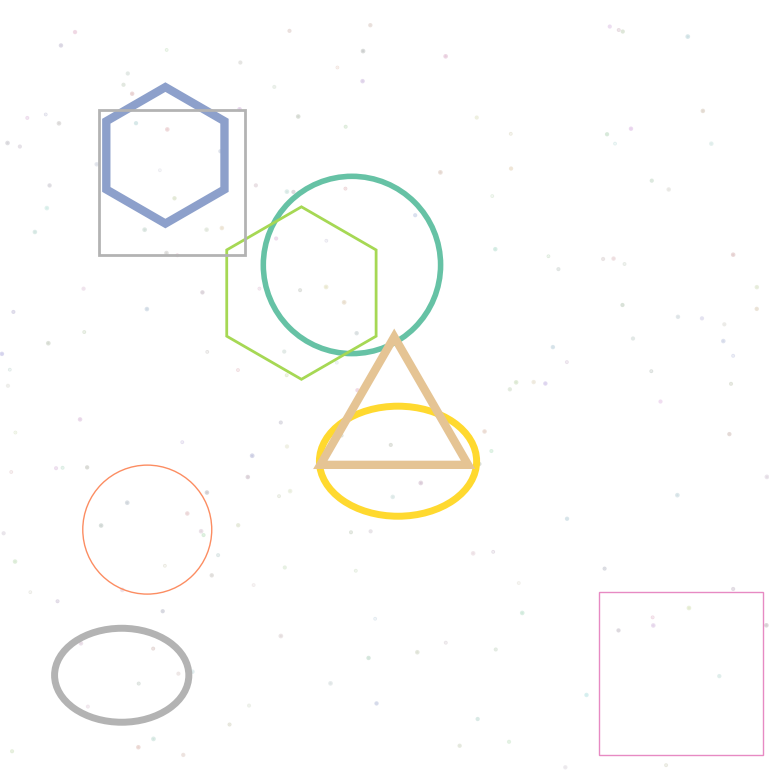[{"shape": "circle", "thickness": 2, "radius": 0.58, "center": [0.457, 0.656]}, {"shape": "circle", "thickness": 0.5, "radius": 0.42, "center": [0.191, 0.312]}, {"shape": "hexagon", "thickness": 3, "radius": 0.44, "center": [0.215, 0.798]}, {"shape": "square", "thickness": 0.5, "radius": 0.53, "center": [0.885, 0.125]}, {"shape": "hexagon", "thickness": 1, "radius": 0.56, "center": [0.391, 0.619]}, {"shape": "oval", "thickness": 2.5, "radius": 0.51, "center": [0.517, 0.401]}, {"shape": "triangle", "thickness": 3, "radius": 0.55, "center": [0.512, 0.452]}, {"shape": "square", "thickness": 1, "radius": 0.47, "center": [0.224, 0.763]}, {"shape": "oval", "thickness": 2.5, "radius": 0.44, "center": [0.158, 0.123]}]